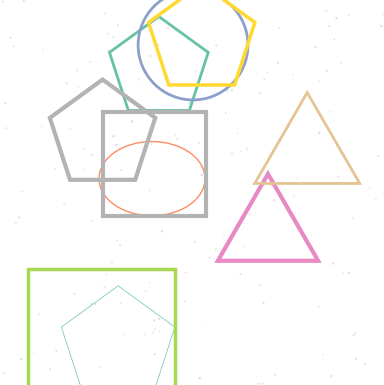[{"shape": "pentagon", "thickness": 0.5, "radius": 0.77, "center": [0.307, 0.103]}, {"shape": "pentagon", "thickness": 2, "radius": 0.67, "center": [0.413, 0.822]}, {"shape": "oval", "thickness": 1, "radius": 0.69, "center": [0.395, 0.536]}, {"shape": "circle", "thickness": 2, "radius": 0.71, "center": [0.501, 0.883]}, {"shape": "triangle", "thickness": 3, "radius": 0.75, "center": [0.696, 0.398]}, {"shape": "square", "thickness": 2.5, "radius": 0.96, "center": [0.263, 0.109]}, {"shape": "pentagon", "thickness": 2.5, "radius": 0.73, "center": [0.524, 0.897]}, {"shape": "triangle", "thickness": 2, "radius": 0.79, "center": [0.798, 0.602]}, {"shape": "pentagon", "thickness": 3, "radius": 0.72, "center": [0.266, 0.649]}, {"shape": "square", "thickness": 3, "radius": 0.67, "center": [0.402, 0.574]}]